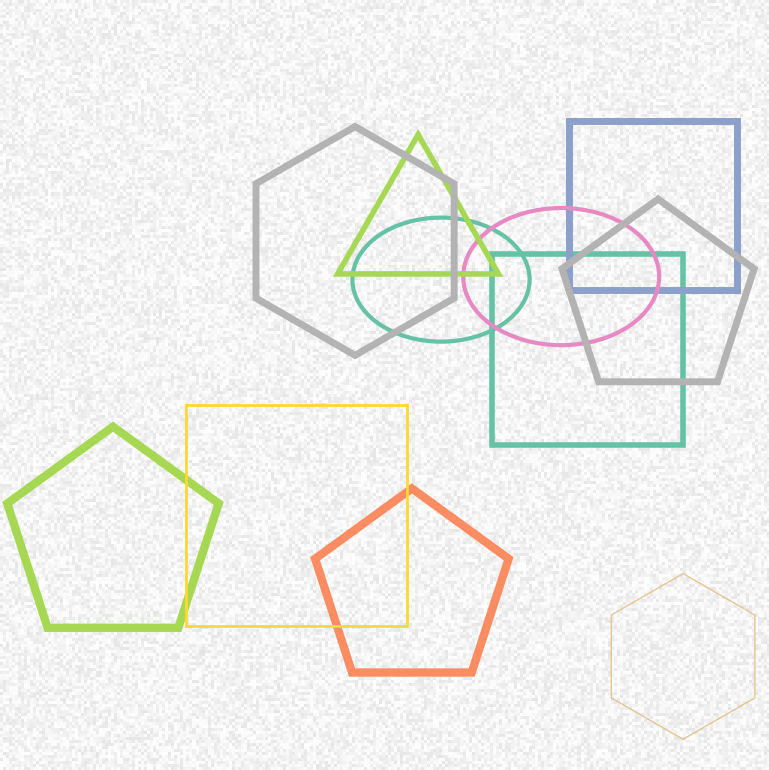[{"shape": "square", "thickness": 2, "radius": 0.62, "center": [0.763, 0.546]}, {"shape": "oval", "thickness": 1.5, "radius": 0.58, "center": [0.573, 0.637]}, {"shape": "pentagon", "thickness": 3, "radius": 0.66, "center": [0.535, 0.234]}, {"shape": "square", "thickness": 2.5, "radius": 0.55, "center": [0.848, 0.733]}, {"shape": "oval", "thickness": 1.5, "radius": 0.64, "center": [0.729, 0.641]}, {"shape": "pentagon", "thickness": 3, "radius": 0.72, "center": [0.147, 0.302]}, {"shape": "triangle", "thickness": 2, "radius": 0.6, "center": [0.543, 0.705]}, {"shape": "square", "thickness": 1, "radius": 0.72, "center": [0.385, 0.33]}, {"shape": "hexagon", "thickness": 0.5, "radius": 0.54, "center": [0.887, 0.147]}, {"shape": "hexagon", "thickness": 2.5, "radius": 0.74, "center": [0.461, 0.687]}, {"shape": "pentagon", "thickness": 2.5, "radius": 0.66, "center": [0.855, 0.61]}]